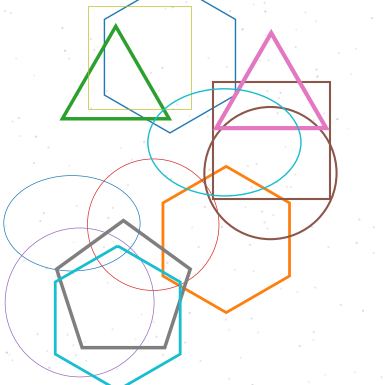[{"shape": "oval", "thickness": 0.5, "radius": 0.89, "center": [0.187, 0.42]}, {"shape": "hexagon", "thickness": 1, "radius": 0.98, "center": [0.441, 0.851]}, {"shape": "hexagon", "thickness": 2, "radius": 0.95, "center": [0.588, 0.378]}, {"shape": "triangle", "thickness": 2.5, "radius": 0.8, "center": [0.301, 0.772]}, {"shape": "circle", "thickness": 0.5, "radius": 0.85, "center": [0.398, 0.416]}, {"shape": "circle", "thickness": 0.5, "radius": 0.97, "center": [0.207, 0.214]}, {"shape": "square", "thickness": 1.5, "radius": 0.76, "center": [0.705, 0.636]}, {"shape": "circle", "thickness": 1.5, "radius": 0.86, "center": [0.702, 0.55]}, {"shape": "triangle", "thickness": 3, "radius": 0.82, "center": [0.704, 0.75]}, {"shape": "pentagon", "thickness": 2.5, "radius": 0.91, "center": [0.321, 0.245]}, {"shape": "square", "thickness": 0.5, "radius": 0.67, "center": [0.362, 0.851]}, {"shape": "oval", "thickness": 1, "radius": 0.99, "center": [0.583, 0.63]}, {"shape": "hexagon", "thickness": 2, "radius": 0.94, "center": [0.306, 0.174]}]